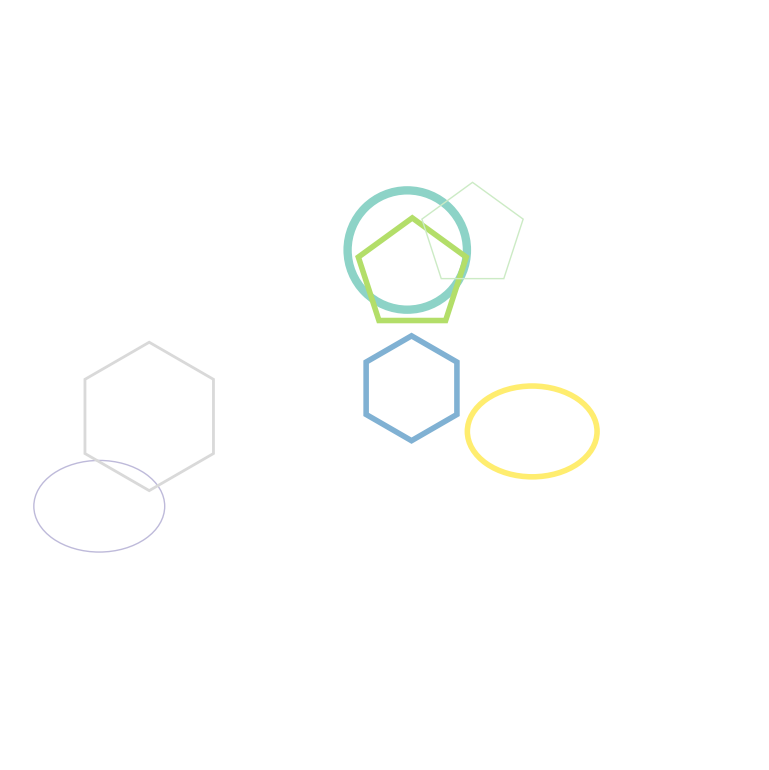[{"shape": "circle", "thickness": 3, "radius": 0.39, "center": [0.529, 0.675]}, {"shape": "oval", "thickness": 0.5, "radius": 0.42, "center": [0.129, 0.343]}, {"shape": "hexagon", "thickness": 2, "radius": 0.34, "center": [0.534, 0.496]}, {"shape": "pentagon", "thickness": 2, "radius": 0.37, "center": [0.535, 0.643]}, {"shape": "hexagon", "thickness": 1, "radius": 0.48, "center": [0.194, 0.459]}, {"shape": "pentagon", "thickness": 0.5, "radius": 0.35, "center": [0.614, 0.694]}, {"shape": "oval", "thickness": 2, "radius": 0.42, "center": [0.691, 0.44]}]